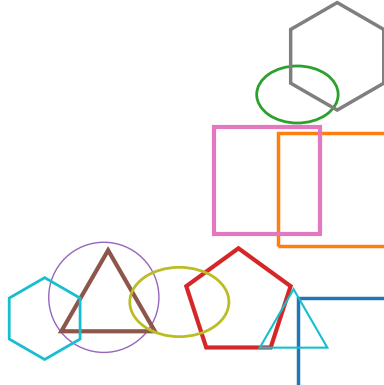[{"shape": "square", "thickness": 2.5, "radius": 0.59, "center": [0.893, 0.107]}, {"shape": "square", "thickness": 2.5, "radius": 0.73, "center": [0.868, 0.507]}, {"shape": "oval", "thickness": 2, "radius": 0.53, "center": [0.773, 0.755]}, {"shape": "pentagon", "thickness": 3, "radius": 0.71, "center": [0.619, 0.213]}, {"shape": "circle", "thickness": 1, "radius": 0.72, "center": [0.27, 0.228]}, {"shape": "triangle", "thickness": 3, "radius": 0.7, "center": [0.281, 0.21]}, {"shape": "square", "thickness": 3, "radius": 0.69, "center": [0.694, 0.531]}, {"shape": "hexagon", "thickness": 2.5, "radius": 0.7, "center": [0.876, 0.854]}, {"shape": "oval", "thickness": 2, "radius": 0.64, "center": [0.466, 0.216]}, {"shape": "hexagon", "thickness": 2, "radius": 0.53, "center": [0.116, 0.173]}, {"shape": "triangle", "thickness": 1.5, "radius": 0.51, "center": [0.763, 0.148]}]